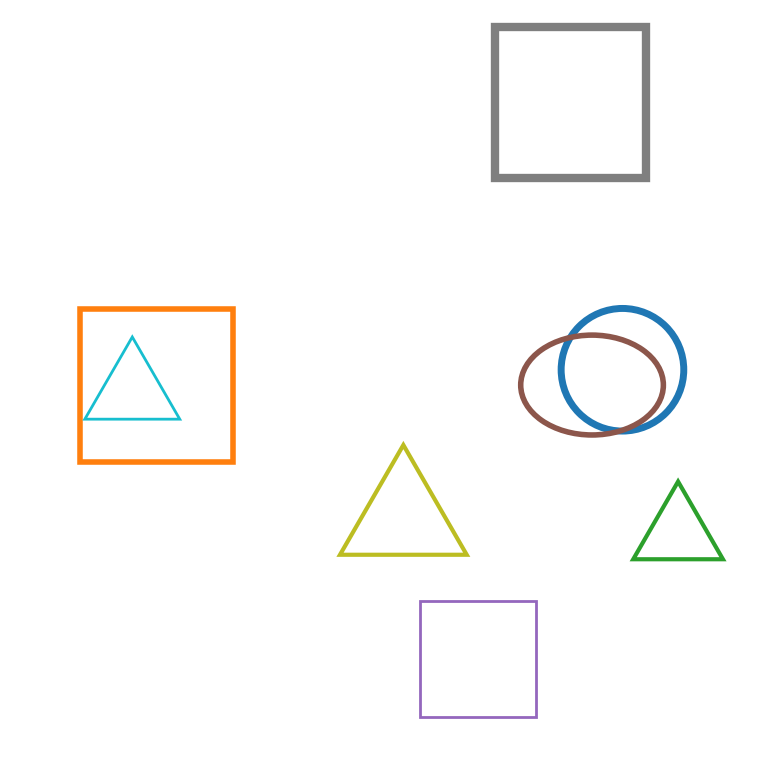[{"shape": "circle", "thickness": 2.5, "radius": 0.4, "center": [0.808, 0.52]}, {"shape": "square", "thickness": 2, "radius": 0.5, "center": [0.203, 0.499]}, {"shape": "triangle", "thickness": 1.5, "radius": 0.34, "center": [0.881, 0.307]}, {"shape": "square", "thickness": 1, "radius": 0.38, "center": [0.621, 0.144]}, {"shape": "oval", "thickness": 2, "radius": 0.46, "center": [0.769, 0.5]}, {"shape": "square", "thickness": 3, "radius": 0.49, "center": [0.741, 0.867]}, {"shape": "triangle", "thickness": 1.5, "radius": 0.48, "center": [0.524, 0.327]}, {"shape": "triangle", "thickness": 1, "radius": 0.36, "center": [0.172, 0.491]}]